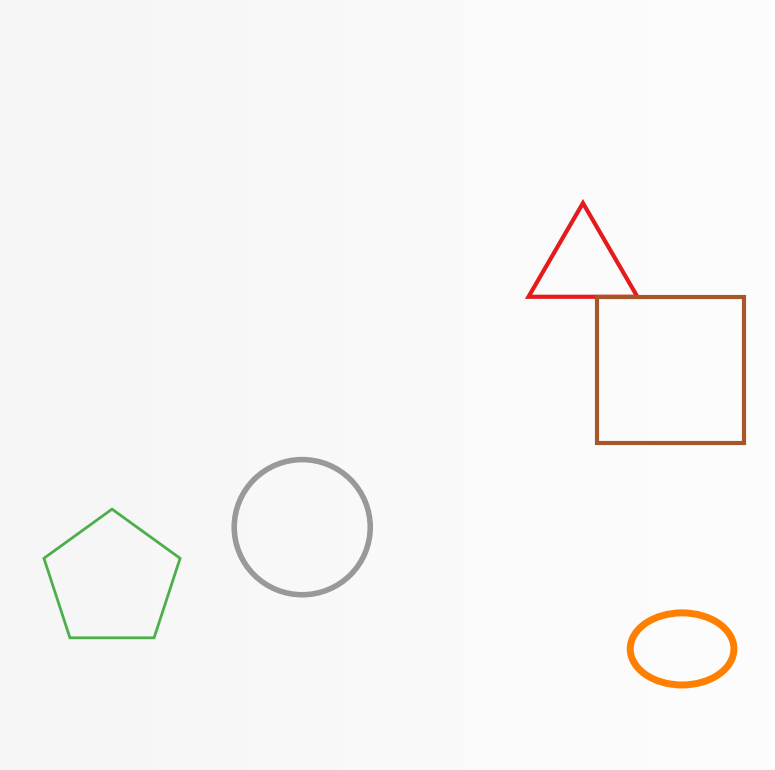[{"shape": "triangle", "thickness": 1.5, "radius": 0.41, "center": [0.752, 0.655]}, {"shape": "pentagon", "thickness": 1, "radius": 0.46, "center": [0.145, 0.246]}, {"shape": "oval", "thickness": 2.5, "radius": 0.33, "center": [0.88, 0.157]}, {"shape": "square", "thickness": 1.5, "radius": 0.47, "center": [0.865, 0.52]}, {"shape": "circle", "thickness": 2, "radius": 0.44, "center": [0.39, 0.315]}]